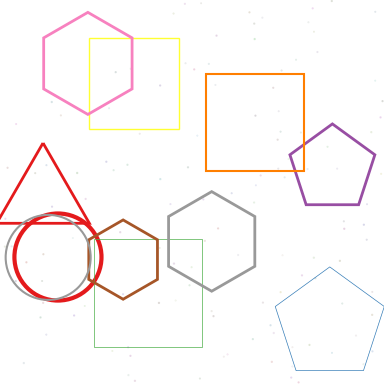[{"shape": "triangle", "thickness": 2, "radius": 0.7, "center": [0.112, 0.49]}, {"shape": "circle", "thickness": 3, "radius": 0.57, "center": [0.151, 0.332]}, {"shape": "pentagon", "thickness": 0.5, "radius": 0.74, "center": [0.857, 0.158]}, {"shape": "square", "thickness": 0.5, "radius": 0.7, "center": [0.385, 0.239]}, {"shape": "pentagon", "thickness": 2, "radius": 0.58, "center": [0.863, 0.562]}, {"shape": "square", "thickness": 1.5, "radius": 0.63, "center": [0.662, 0.682]}, {"shape": "square", "thickness": 1, "radius": 0.59, "center": [0.348, 0.783]}, {"shape": "hexagon", "thickness": 2, "radius": 0.51, "center": [0.32, 0.326]}, {"shape": "hexagon", "thickness": 2, "radius": 0.66, "center": [0.228, 0.835]}, {"shape": "circle", "thickness": 1.5, "radius": 0.55, "center": [0.125, 0.331]}, {"shape": "hexagon", "thickness": 2, "radius": 0.65, "center": [0.55, 0.373]}]